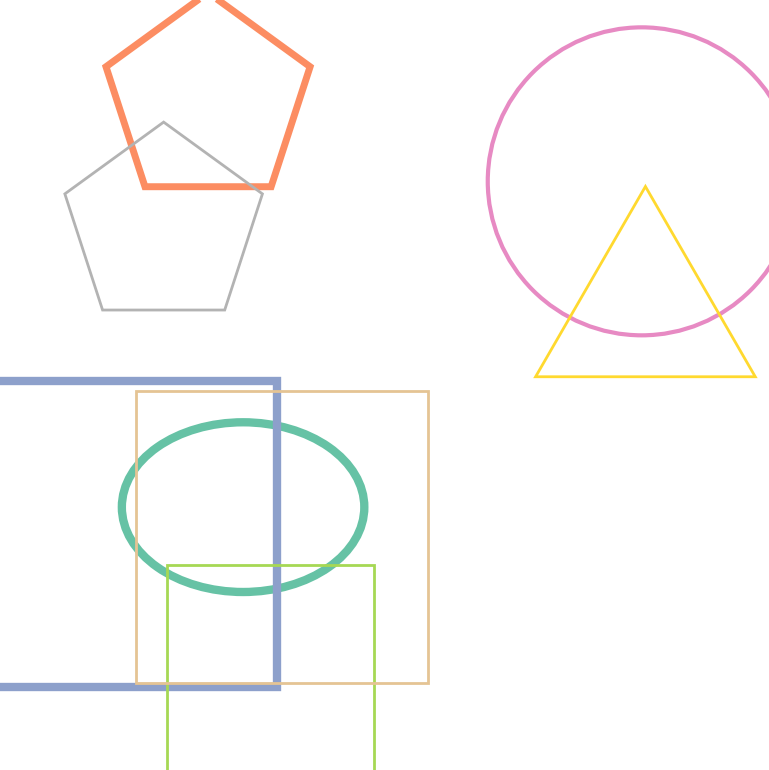[{"shape": "oval", "thickness": 3, "radius": 0.79, "center": [0.316, 0.341]}, {"shape": "pentagon", "thickness": 2.5, "radius": 0.7, "center": [0.27, 0.87]}, {"shape": "square", "thickness": 3, "radius": 0.99, "center": [0.161, 0.307]}, {"shape": "circle", "thickness": 1.5, "radius": 1.0, "center": [0.833, 0.765]}, {"shape": "square", "thickness": 1, "radius": 0.67, "center": [0.352, 0.132]}, {"shape": "triangle", "thickness": 1, "radius": 0.82, "center": [0.838, 0.593]}, {"shape": "square", "thickness": 1, "radius": 0.95, "center": [0.366, 0.303]}, {"shape": "pentagon", "thickness": 1, "radius": 0.67, "center": [0.213, 0.707]}]